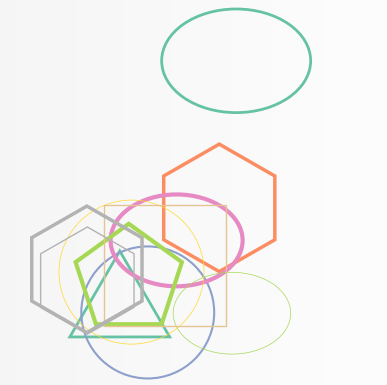[{"shape": "triangle", "thickness": 2, "radius": 0.74, "center": [0.309, 0.199]}, {"shape": "oval", "thickness": 2, "radius": 0.96, "center": [0.609, 0.842]}, {"shape": "hexagon", "thickness": 2.5, "radius": 0.83, "center": [0.566, 0.46]}, {"shape": "circle", "thickness": 1.5, "radius": 0.86, "center": [0.381, 0.188]}, {"shape": "oval", "thickness": 3, "radius": 0.85, "center": [0.456, 0.376]}, {"shape": "pentagon", "thickness": 3, "radius": 0.72, "center": [0.332, 0.275]}, {"shape": "oval", "thickness": 0.5, "radius": 0.76, "center": [0.599, 0.186]}, {"shape": "circle", "thickness": 0.5, "radius": 0.94, "center": [0.339, 0.293]}, {"shape": "square", "thickness": 1, "radius": 0.79, "center": [0.425, 0.311]}, {"shape": "hexagon", "thickness": 1, "radius": 0.7, "center": [0.225, 0.271]}, {"shape": "hexagon", "thickness": 2.5, "radius": 0.82, "center": [0.224, 0.3]}]